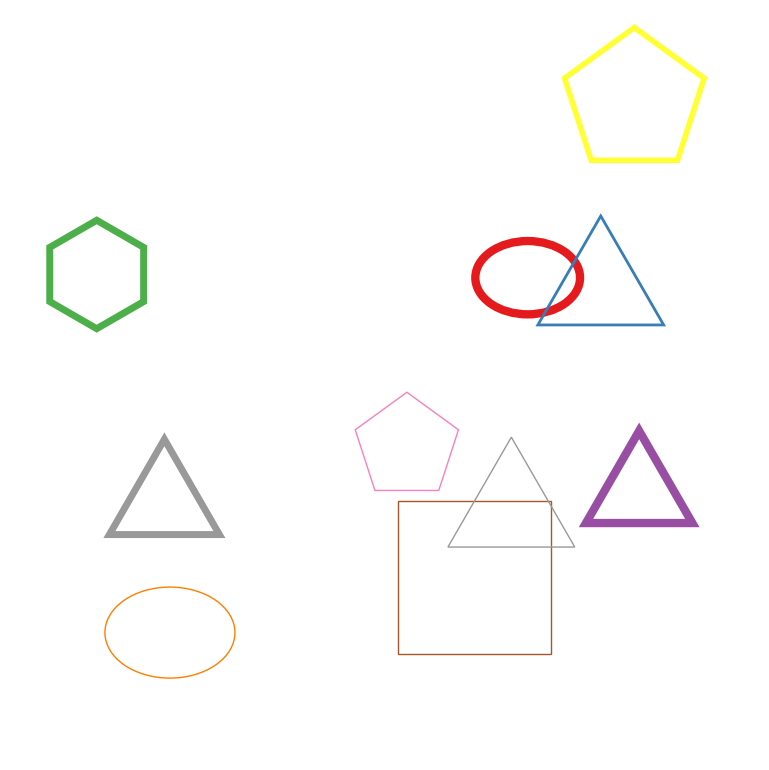[{"shape": "oval", "thickness": 3, "radius": 0.34, "center": [0.685, 0.639]}, {"shape": "triangle", "thickness": 1, "radius": 0.47, "center": [0.78, 0.625]}, {"shape": "hexagon", "thickness": 2.5, "radius": 0.35, "center": [0.126, 0.644]}, {"shape": "triangle", "thickness": 3, "radius": 0.4, "center": [0.83, 0.361]}, {"shape": "oval", "thickness": 0.5, "radius": 0.42, "center": [0.221, 0.178]}, {"shape": "pentagon", "thickness": 2, "radius": 0.48, "center": [0.824, 0.869]}, {"shape": "square", "thickness": 0.5, "radius": 0.5, "center": [0.617, 0.25]}, {"shape": "pentagon", "thickness": 0.5, "radius": 0.35, "center": [0.528, 0.42]}, {"shape": "triangle", "thickness": 0.5, "radius": 0.48, "center": [0.664, 0.337]}, {"shape": "triangle", "thickness": 2.5, "radius": 0.41, "center": [0.213, 0.347]}]